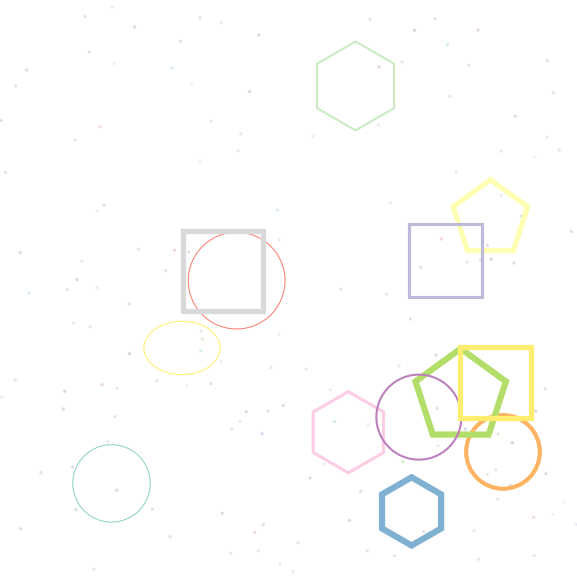[{"shape": "circle", "thickness": 0.5, "radius": 0.34, "center": [0.193, 0.162]}, {"shape": "pentagon", "thickness": 2.5, "radius": 0.34, "center": [0.849, 0.62]}, {"shape": "square", "thickness": 1.5, "radius": 0.32, "center": [0.772, 0.549]}, {"shape": "circle", "thickness": 0.5, "radius": 0.42, "center": [0.41, 0.513]}, {"shape": "hexagon", "thickness": 3, "radius": 0.3, "center": [0.713, 0.114]}, {"shape": "circle", "thickness": 2, "radius": 0.32, "center": [0.871, 0.217]}, {"shape": "pentagon", "thickness": 3, "radius": 0.41, "center": [0.798, 0.313]}, {"shape": "hexagon", "thickness": 1.5, "radius": 0.35, "center": [0.603, 0.251]}, {"shape": "square", "thickness": 2.5, "radius": 0.35, "center": [0.385, 0.53]}, {"shape": "circle", "thickness": 1, "radius": 0.37, "center": [0.725, 0.277]}, {"shape": "hexagon", "thickness": 1, "radius": 0.38, "center": [0.616, 0.85]}, {"shape": "square", "thickness": 2.5, "radius": 0.31, "center": [0.858, 0.337]}, {"shape": "oval", "thickness": 0.5, "radius": 0.33, "center": [0.315, 0.397]}]